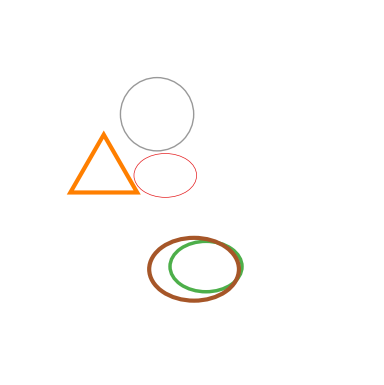[{"shape": "oval", "thickness": 0.5, "radius": 0.41, "center": [0.429, 0.544]}, {"shape": "oval", "thickness": 2.5, "radius": 0.47, "center": [0.535, 0.308]}, {"shape": "triangle", "thickness": 3, "radius": 0.5, "center": [0.27, 0.55]}, {"shape": "oval", "thickness": 3, "radius": 0.58, "center": [0.504, 0.301]}, {"shape": "circle", "thickness": 1, "radius": 0.48, "center": [0.408, 0.703]}]